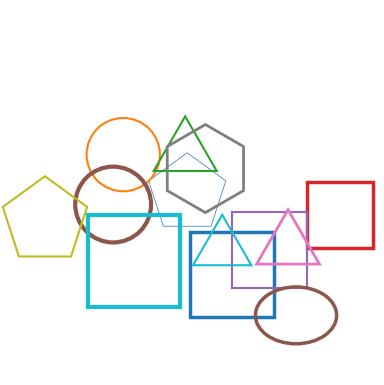[{"shape": "square", "thickness": 2.5, "radius": 0.55, "center": [0.603, 0.287]}, {"shape": "pentagon", "thickness": 0.5, "radius": 0.53, "center": [0.486, 0.498]}, {"shape": "circle", "thickness": 1.5, "radius": 0.48, "center": [0.32, 0.598]}, {"shape": "triangle", "thickness": 1.5, "radius": 0.47, "center": [0.481, 0.603]}, {"shape": "square", "thickness": 2.5, "radius": 0.43, "center": [0.884, 0.441]}, {"shape": "square", "thickness": 1.5, "radius": 0.49, "center": [0.7, 0.351]}, {"shape": "oval", "thickness": 2.5, "radius": 0.53, "center": [0.769, 0.181]}, {"shape": "circle", "thickness": 3, "radius": 0.49, "center": [0.294, 0.469]}, {"shape": "triangle", "thickness": 2, "radius": 0.47, "center": [0.748, 0.361]}, {"shape": "hexagon", "thickness": 2, "radius": 0.57, "center": [0.533, 0.562]}, {"shape": "pentagon", "thickness": 1.5, "radius": 0.58, "center": [0.117, 0.427]}, {"shape": "triangle", "thickness": 1.5, "radius": 0.44, "center": [0.577, 0.355]}, {"shape": "square", "thickness": 3, "radius": 0.6, "center": [0.347, 0.322]}]